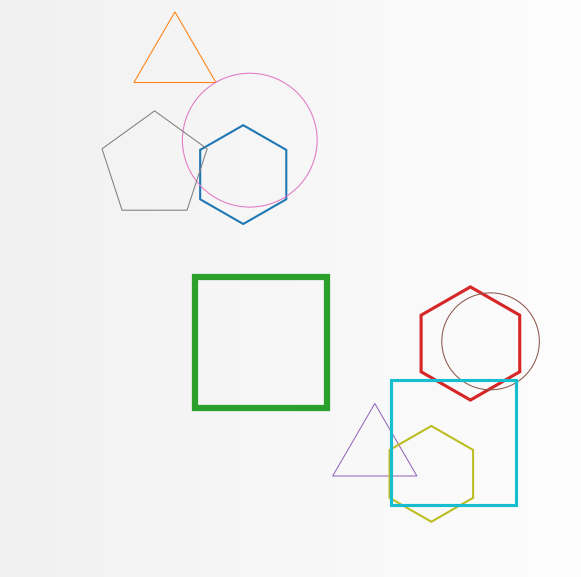[{"shape": "hexagon", "thickness": 1, "radius": 0.43, "center": [0.418, 0.697]}, {"shape": "triangle", "thickness": 0.5, "radius": 0.41, "center": [0.301, 0.897]}, {"shape": "square", "thickness": 3, "radius": 0.56, "center": [0.449, 0.406]}, {"shape": "hexagon", "thickness": 1.5, "radius": 0.49, "center": [0.809, 0.404]}, {"shape": "triangle", "thickness": 0.5, "radius": 0.42, "center": [0.645, 0.217]}, {"shape": "circle", "thickness": 0.5, "radius": 0.42, "center": [0.844, 0.408]}, {"shape": "circle", "thickness": 0.5, "radius": 0.58, "center": [0.43, 0.756]}, {"shape": "pentagon", "thickness": 0.5, "radius": 0.48, "center": [0.266, 0.712]}, {"shape": "hexagon", "thickness": 1, "radius": 0.41, "center": [0.742, 0.179]}, {"shape": "square", "thickness": 1.5, "radius": 0.54, "center": [0.78, 0.233]}]